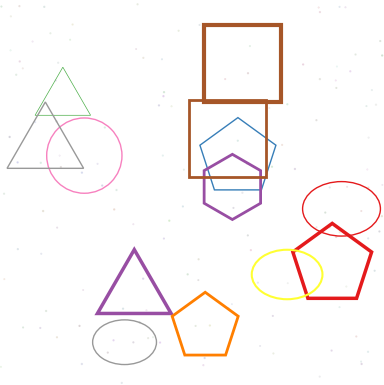[{"shape": "oval", "thickness": 1, "radius": 0.51, "center": [0.887, 0.458]}, {"shape": "pentagon", "thickness": 2.5, "radius": 0.54, "center": [0.863, 0.312]}, {"shape": "pentagon", "thickness": 1, "radius": 0.52, "center": [0.618, 0.591]}, {"shape": "triangle", "thickness": 0.5, "radius": 0.42, "center": [0.163, 0.742]}, {"shape": "triangle", "thickness": 2.5, "radius": 0.55, "center": [0.349, 0.241]}, {"shape": "hexagon", "thickness": 2, "radius": 0.42, "center": [0.604, 0.514]}, {"shape": "pentagon", "thickness": 2, "radius": 0.45, "center": [0.533, 0.151]}, {"shape": "oval", "thickness": 1.5, "radius": 0.46, "center": [0.746, 0.287]}, {"shape": "square", "thickness": 3, "radius": 0.5, "center": [0.629, 0.836]}, {"shape": "square", "thickness": 2, "radius": 0.5, "center": [0.591, 0.64]}, {"shape": "circle", "thickness": 1, "radius": 0.49, "center": [0.219, 0.596]}, {"shape": "oval", "thickness": 1, "radius": 0.41, "center": [0.324, 0.111]}, {"shape": "triangle", "thickness": 1, "radius": 0.57, "center": [0.118, 0.62]}]